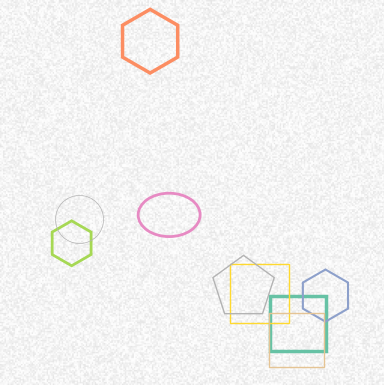[{"shape": "square", "thickness": 2.5, "radius": 0.36, "center": [0.774, 0.159]}, {"shape": "hexagon", "thickness": 2.5, "radius": 0.41, "center": [0.39, 0.893]}, {"shape": "hexagon", "thickness": 1.5, "radius": 0.34, "center": [0.845, 0.232]}, {"shape": "oval", "thickness": 2, "radius": 0.4, "center": [0.439, 0.442]}, {"shape": "hexagon", "thickness": 2, "radius": 0.29, "center": [0.186, 0.368]}, {"shape": "square", "thickness": 1, "radius": 0.38, "center": [0.674, 0.238]}, {"shape": "square", "thickness": 1, "radius": 0.36, "center": [0.77, 0.117]}, {"shape": "pentagon", "thickness": 1, "radius": 0.42, "center": [0.633, 0.253]}, {"shape": "circle", "thickness": 0.5, "radius": 0.31, "center": [0.207, 0.43]}]